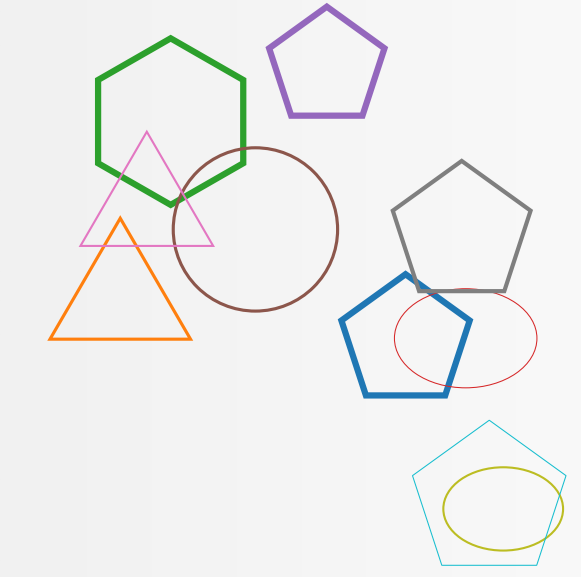[{"shape": "pentagon", "thickness": 3, "radius": 0.58, "center": [0.698, 0.408]}, {"shape": "triangle", "thickness": 1.5, "radius": 0.7, "center": [0.207, 0.482]}, {"shape": "hexagon", "thickness": 3, "radius": 0.72, "center": [0.294, 0.789]}, {"shape": "oval", "thickness": 0.5, "radius": 0.61, "center": [0.801, 0.413]}, {"shape": "pentagon", "thickness": 3, "radius": 0.52, "center": [0.562, 0.883]}, {"shape": "circle", "thickness": 1.5, "radius": 0.71, "center": [0.439, 0.602]}, {"shape": "triangle", "thickness": 1, "radius": 0.66, "center": [0.253, 0.639]}, {"shape": "pentagon", "thickness": 2, "radius": 0.62, "center": [0.794, 0.596]}, {"shape": "oval", "thickness": 1, "radius": 0.52, "center": [0.866, 0.118]}, {"shape": "pentagon", "thickness": 0.5, "radius": 0.69, "center": [0.842, 0.133]}]